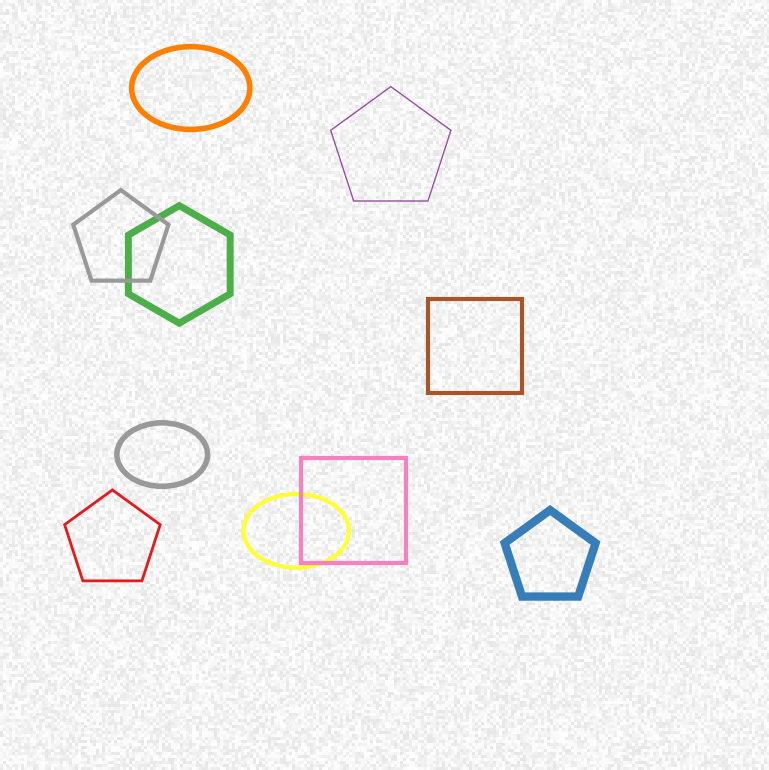[{"shape": "pentagon", "thickness": 1, "radius": 0.33, "center": [0.146, 0.298]}, {"shape": "pentagon", "thickness": 3, "radius": 0.31, "center": [0.714, 0.275]}, {"shape": "hexagon", "thickness": 2.5, "radius": 0.38, "center": [0.233, 0.657]}, {"shape": "pentagon", "thickness": 0.5, "radius": 0.41, "center": [0.508, 0.805]}, {"shape": "oval", "thickness": 2, "radius": 0.38, "center": [0.248, 0.886]}, {"shape": "oval", "thickness": 1.5, "radius": 0.34, "center": [0.385, 0.311]}, {"shape": "square", "thickness": 1.5, "radius": 0.31, "center": [0.617, 0.55]}, {"shape": "square", "thickness": 1.5, "radius": 0.34, "center": [0.459, 0.337]}, {"shape": "pentagon", "thickness": 1.5, "radius": 0.32, "center": [0.157, 0.688]}, {"shape": "oval", "thickness": 2, "radius": 0.29, "center": [0.211, 0.41]}]